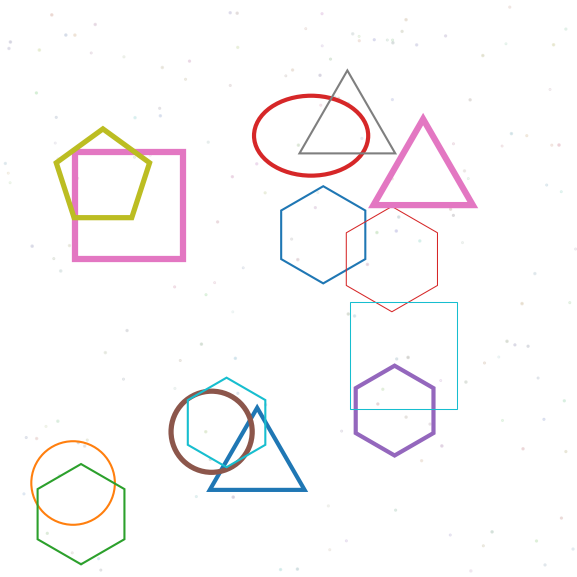[{"shape": "hexagon", "thickness": 1, "radius": 0.42, "center": [0.56, 0.593]}, {"shape": "triangle", "thickness": 2, "radius": 0.47, "center": [0.445, 0.198]}, {"shape": "circle", "thickness": 1, "radius": 0.36, "center": [0.127, 0.163]}, {"shape": "hexagon", "thickness": 1, "radius": 0.43, "center": [0.14, 0.109]}, {"shape": "oval", "thickness": 2, "radius": 0.49, "center": [0.539, 0.764]}, {"shape": "hexagon", "thickness": 0.5, "radius": 0.46, "center": [0.679, 0.55]}, {"shape": "hexagon", "thickness": 2, "radius": 0.39, "center": [0.683, 0.288]}, {"shape": "circle", "thickness": 2.5, "radius": 0.35, "center": [0.366, 0.251]}, {"shape": "triangle", "thickness": 3, "radius": 0.5, "center": [0.733, 0.694]}, {"shape": "square", "thickness": 3, "radius": 0.46, "center": [0.224, 0.643]}, {"shape": "triangle", "thickness": 1, "radius": 0.48, "center": [0.601, 0.781]}, {"shape": "pentagon", "thickness": 2.5, "radius": 0.42, "center": [0.178, 0.691]}, {"shape": "hexagon", "thickness": 1, "radius": 0.39, "center": [0.392, 0.268]}, {"shape": "square", "thickness": 0.5, "radius": 0.46, "center": [0.698, 0.384]}]